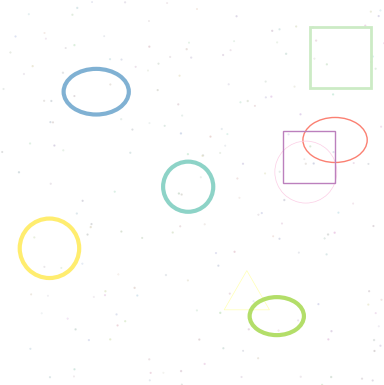[{"shape": "circle", "thickness": 3, "radius": 0.33, "center": [0.489, 0.515]}, {"shape": "triangle", "thickness": 0.5, "radius": 0.34, "center": [0.641, 0.229]}, {"shape": "oval", "thickness": 1, "radius": 0.42, "center": [0.87, 0.636]}, {"shape": "oval", "thickness": 3, "radius": 0.42, "center": [0.25, 0.762]}, {"shape": "oval", "thickness": 3, "radius": 0.35, "center": [0.719, 0.179]}, {"shape": "circle", "thickness": 0.5, "radius": 0.4, "center": [0.794, 0.553]}, {"shape": "square", "thickness": 1, "radius": 0.34, "center": [0.803, 0.591]}, {"shape": "square", "thickness": 2, "radius": 0.4, "center": [0.884, 0.851]}, {"shape": "circle", "thickness": 3, "radius": 0.39, "center": [0.128, 0.355]}]